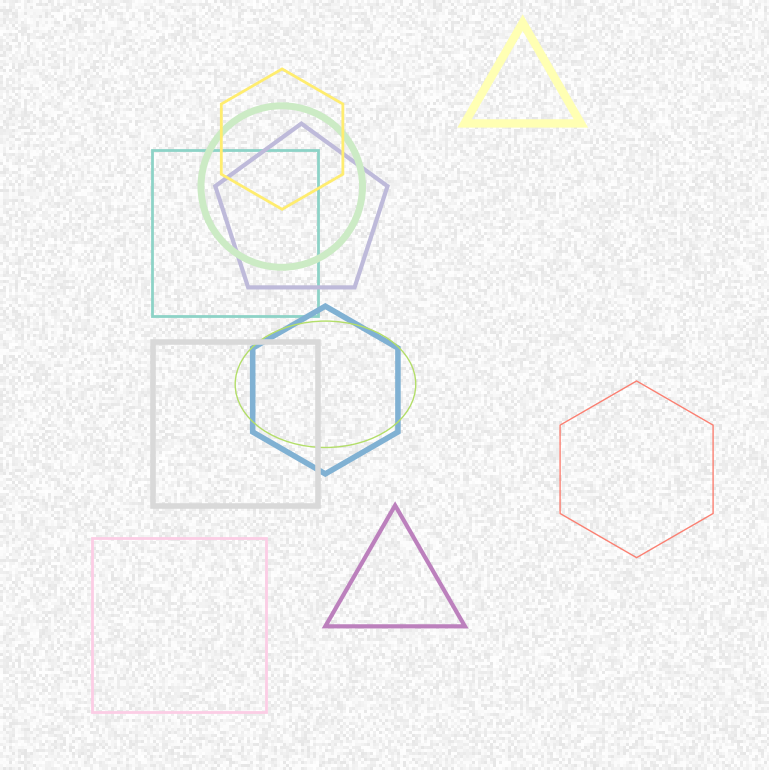[{"shape": "square", "thickness": 1, "radius": 0.54, "center": [0.305, 0.697]}, {"shape": "triangle", "thickness": 3, "radius": 0.44, "center": [0.679, 0.883]}, {"shape": "pentagon", "thickness": 1.5, "radius": 0.59, "center": [0.391, 0.722]}, {"shape": "hexagon", "thickness": 0.5, "radius": 0.57, "center": [0.827, 0.391]}, {"shape": "hexagon", "thickness": 2, "radius": 0.54, "center": [0.422, 0.493]}, {"shape": "oval", "thickness": 0.5, "radius": 0.59, "center": [0.423, 0.501]}, {"shape": "square", "thickness": 1, "radius": 0.56, "center": [0.232, 0.188]}, {"shape": "square", "thickness": 2, "radius": 0.53, "center": [0.306, 0.45]}, {"shape": "triangle", "thickness": 1.5, "radius": 0.52, "center": [0.513, 0.239]}, {"shape": "circle", "thickness": 2.5, "radius": 0.52, "center": [0.366, 0.758]}, {"shape": "hexagon", "thickness": 1, "radius": 0.46, "center": [0.366, 0.819]}]